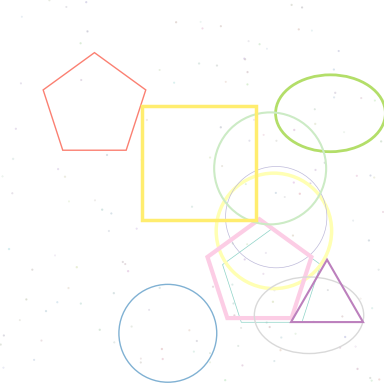[{"shape": "pentagon", "thickness": 0.5, "radius": 0.67, "center": [0.705, 0.271]}, {"shape": "circle", "thickness": 2.5, "radius": 0.75, "center": [0.711, 0.4]}, {"shape": "circle", "thickness": 0.5, "radius": 0.66, "center": [0.717, 0.436]}, {"shape": "pentagon", "thickness": 1, "radius": 0.7, "center": [0.245, 0.723]}, {"shape": "circle", "thickness": 1, "radius": 0.64, "center": [0.436, 0.134]}, {"shape": "oval", "thickness": 2, "radius": 0.71, "center": [0.858, 0.706]}, {"shape": "pentagon", "thickness": 3, "radius": 0.71, "center": [0.674, 0.289]}, {"shape": "oval", "thickness": 1, "radius": 0.71, "center": [0.803, 0.181]}, {"shape": "triangle", "thickness": 1.5, "radius": 0.54, "center": [0.849, 0.217]}, {"shape": "circle", "thickness": 1.5, "radius": 0.73, "center": [0.702, 0.563]}, {"shape": "square", "thickness": 2.5, "radius": 0.74, "center": [0.516, 0.578]}]